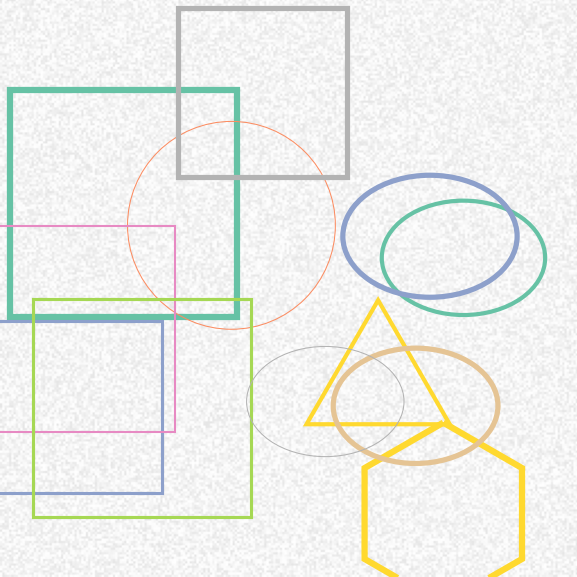[{"shape": "square", "thickness": 3, "radius": 0.98, "center": [0.214, 0.647]}, {"shape": "oval", "thickness": 2, "radius": 0.71, "center": [0.803, 0.553]}, {"shape": "circle", "thickness": 0.5, "radius": 0.9, "center": [0.401, 0.609]}, {"shape": "oval", "thickness": 2.5, "radius": 0.75, "center": [0.745, 0.59]}, {"shape": "square", "thickness": 1.5, "radius": 0.74, "center": [0.131, 0.294]}, {"shape": "square", "thickness": 1, "radius": 0.89, "center": [0.125, 0.429]}, {"shape": "square", "thickness": 1.5, "radius": 0.94, "center": [0.246, 0.292]}, {"shape": "triangle", "thickness": 2, "radius": 0.72, "center": [0.655, 0.336]}, {"shape": "hexagon", "thickness": 3, "radius": 0.79, "center": [0.768, 0.11]}, {"shape": "oval", "thickness": 2.5, "radius": 0.71, "center": [0.72, 0.296]}, {"shape": "square", "thickness": 2.5, "radius": 0.73, "center": [0.454, 0.838]}, {"shape": "oval", "thickness": 0.5, "radius": 0.68, "center": [0.563, 0.304]}]